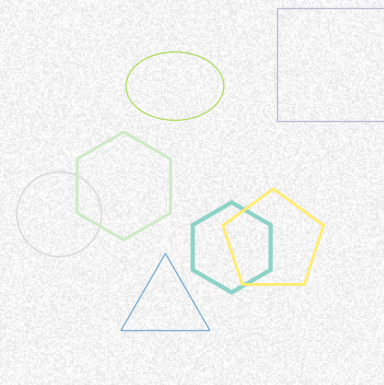[{"shape": "hexagon", "thickness": 3, "radius": 0.58, "center": [0.602, 0.357]}, {"shape": "square", "thickness": 1, "radius": 0.73, "center": [0.866, 0.832]}, {"shape": "triangle", "thickness": 1, "radius": 0.67, "center": [0.43, 0.208]}, {"shape": "oval", "thickness": 1, "radius": 0.63, "center": [0.454, 0.776]}, {"shape": "circle", "thickness": 1, "radius": 0.55, "center": [0.154, 0.443]}, {"shape": "hexagon", "thickness": 2, "radius": 0.7, "center": [0.322, 0.517]}, {"shape": "pentagon", "thickness": 2, "radius": 0.69, "center": [0.71, 0.372]}]